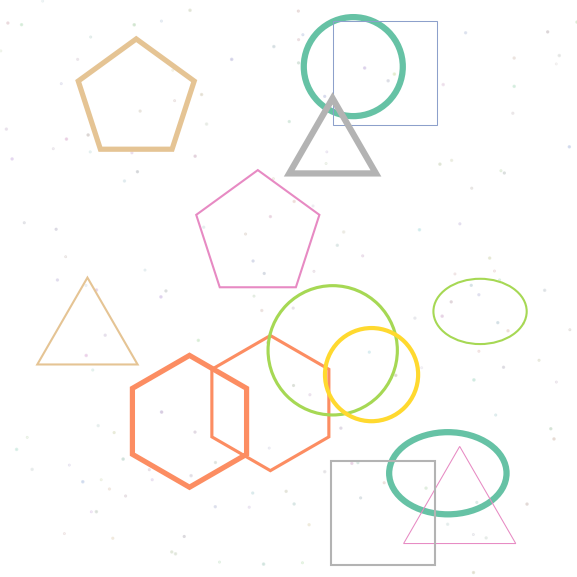[{"shape": "circle", "thickness": 3, "radius": 0.43, "center": [0.612, 0.884]}, {"shape": "oval", "thickness": 3, "radius": 0.51, "center": [0.775, 0.18]}, {"shape": "hexagon", "thickness": 2.5, "radius": 0.57, "center": [0.328, 0.27]}, {"shape": "hexagon", "thickness": 1.5, "radius": 0.58, "center": [0.468, 0.301]}, {"shape": "square", "thickness": 0.5, "radius": 0.45, "center": [0.666, 0.873]}, {"shape": "pentagon", "thickness": 1, "radius": 0.56, "center": [0.446, 0.592]}, {"shape": "triangle", "thickness": 0.5, "radius": 0.56, "center": [0.796, 0.114]}, {"shape": "oval", "thickness": 1, "radius": 0.4, "center": [0.831, 0.46]}, {"shape": "circle", "thickness": 1.5, "radius": 0.56, "center": [0.576, 0.393]}, {"shape": "circle", "thickness": 2, "radius": 0.4, "center": [0.643, 0.35]}, {"shape": "triangle", "thickness": 1, "radius": 0.5, "center": [0.151, 0.418]}, {"shape": "pentagon", "thickness": 2.5, "radius": 0.53, "center": [0.236, 0.826]}, {"shape": "square", "thickness": 1, "radius": 0.45, "center": [0.663, 0.111]}, {"shape": "triangle", "thickness": 3, "radius": 0.43, "center": [0.576, 0.742]}]